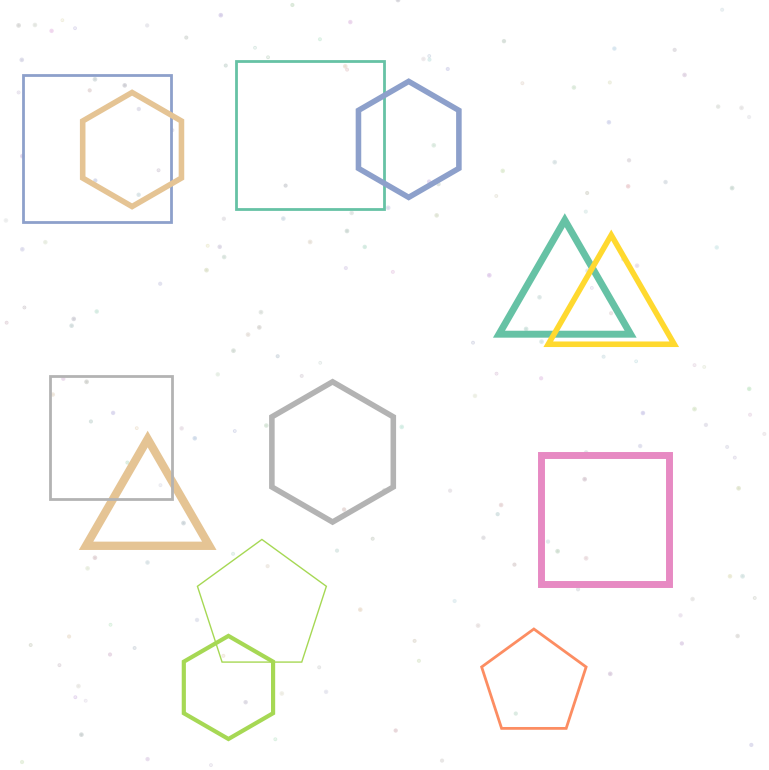[{"shape": "square", "thickness": 1, "radius": 0.48, "center": [0.402, 0.825]}, {"shape": "triangle", "thickness": 2.5, "radius": 0.49, "center": [0.734, 0.615]}, {"shape": "pentagon", "thickness": 1, "radius": 0.36, "center": [0.693, 0.112]}, {"shape": "square", "thickness": 1, "radius": 0.48, "center": [0.126, 0.807]}, {"shape": "hexagon", "thickness": 2, "radius": 0.38, "center": [0.531, 0.819]}, {"shape": "square", "thickness": 2.5, "radius": 0.42, "center": [0.785, 0.325]}, {"shape": "pentagon", "thickness": 0.5, "radius": 0.44, "center": [0.34, 0.211]}, {"shape": "hexagon", "thickness": 1.5, "radius": 0.33, "center": [0.297, 0.107]}, {"shape": "triangle", "thickness": 2, "radius": 0.47, "center": [0.794, 0.6]}, {"shape": "hexagon", "thickness": 2, "radius": 0.37, "center": [0.172, 0.806]}, {"shape": "triangle", "thickness": 3, "radius": 0.46, "center": [0.192, 0.337]}, {"shape": "hexagon", "thickness": 2, "radius": 0.46, "center": [0.432, 0.413]}, {"shape": "square", "thickness": 1, "radius": 0.4, "center": [0.144, 0.432]}]